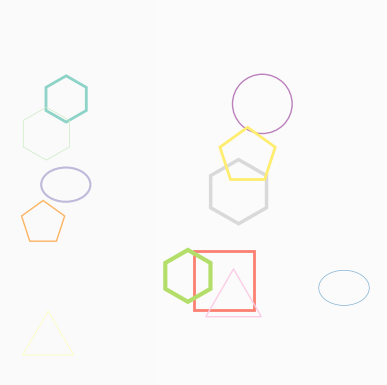[{"shape": "hexagon", "thickness": 2, "radius": 0.3, "center": [0.171, 0.743]}, {"shape": "triangle", "thickness": 0.5, "radius": 0.38, "center": [0.124, 0.116]}, {"shape": "oval", "thickness": 1.5, "radius": 0.32, "center": [0.17, 0.52]}, {"shape": "square", "thickness": 2, "radius": 0.38, "center": [0.578, 0.271]}, {"shape": "oval", "thickness": 0.5, "radius": 0.33, "center": [0.888, 0.252]}, {"shape": "pentagon", "thickness": 1, "radius": 0.29, "center": [0.111, 0.421]}, {"shape": "hexagon", "thickness": 3, "radius": 0.34, "center": [0.485, 0.283]}, {"shape": "triangle", "thickness": 1, "radius": 0.41, "center": [0.603, 0.219]}, {"shape": "hexagon", "thickness": 2.5, "radius": 0.42, "center": [0.616, 0.502]}, {"shape": "circle", "thickness": 1, "radius": 0.38, "center": [0.677, 0.73]}, {"shape": "hexagon", "thickness": 0.5, "radius": 0.34, "center": [0.12, 0.653]}, {"shape": "pentagon", "thickness": 2, "radius": 0.37, "center": [0.639, 0.594]}]